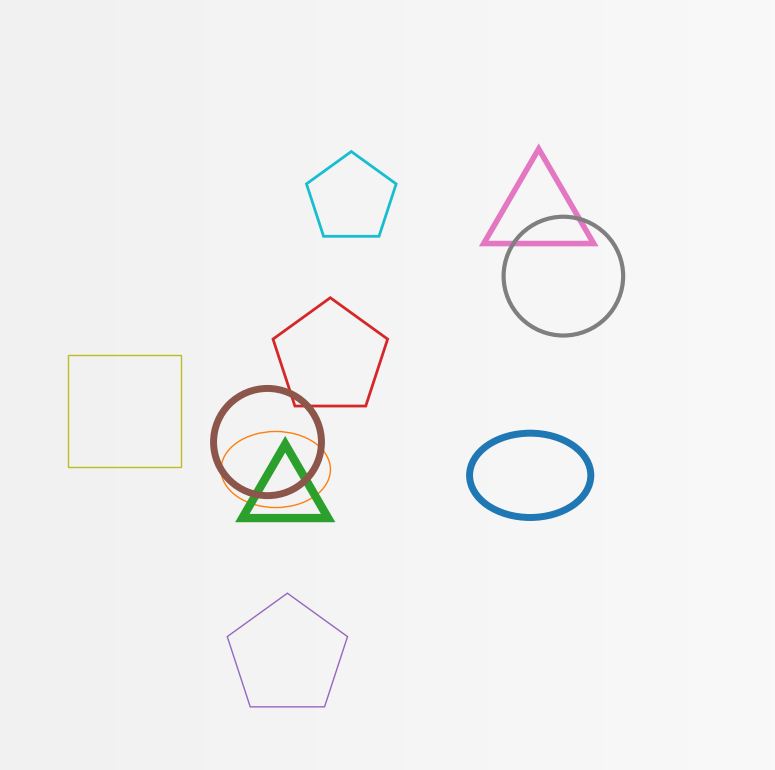[{"shape": "oval", "thickness": 2.5, "radius": 0.39, "center": [0.684, 0.383]}, {"shape": "oval", "thickness": 0.5, "radius": 0.35, "center": [0.356, 0.39]}, {"shape": "triangle", "thickness": 3, "radius": 0.32, "center": [0.368, 0.359]}, {"shape": "pentagon", "thickness": 1, "radius": 0.39, "center": [0.426, 0.536]}, {"shape": "pentagon", "thickness": 0.5, "radius": 0.41, "center": [0.371, 0.148]}, {"shape": "circle", "thickness": 2.5, "radius": 0.35, "center": [0.345, 0.426]}, {"shape": "triangle", "thickness": 2, "radius": 0.41, "center": [0.695, 0.725]}, {"shape": "circle", "thickness": 1.5, "radius": 0.39, "center": [0.727, 0.641]}, {"shape": "square", "thickness": 0.5, "radius": 0.37, "center": [0.16, 0.466]}, {"shape": "pentagon", "thickness": 1, "radius": 0.3, "center": [0.453, 0.742]}]